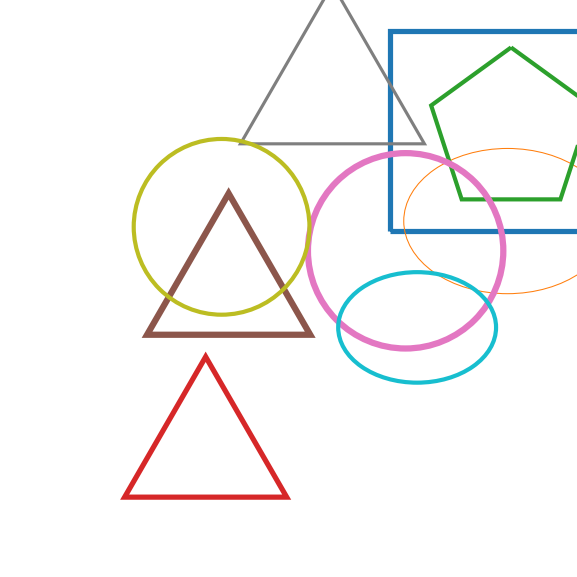[{"shape": "square", "thickness": 2.5, "radius": 0.87, "center": [0.848, 0.773]}, {"shape": "oval", "thickness": 0.5, "radius": 0.9, "center": [0.879, 0.616]}, {"shape": "pentagon", "thickness": 2, "radius": 0.73, "center": [0.885, 0.772]}, {"shape": "triangle", "thickness": 2.5, "radius": 0.81, "center": [0.356, 0.219]}, {"shape": "triangle", "thickness": 3, "radius": 0.82, "center": [0.396, 0.501]}, {"shape": "circle", "thickness": 3, "radius": 0.85, "center": [0.702, 0.565]}, {"shape": "triangle", "thickness": 1.5, "radius": 0.92, "center": [0.576, 0.842]}, {"shape": "circle", "thickness": 2, "radius": 0.76, "center": [0.384, 0.606]}, {"shape": "oval", "thickness": 2, "radius": 0.68, "center": [0.722, 0.432]}]